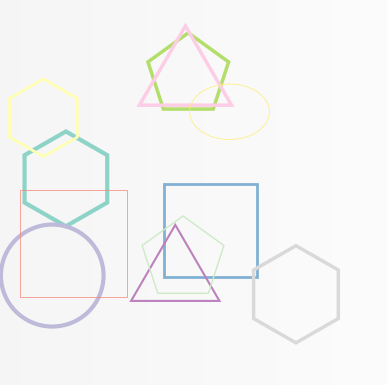[{"shape": "hexagon", "thickness": 3, "radius": 0.62, "center": [0.17, 0.535]}, {"shape": "hexagon", "thickness": 2, "radius": 0.5, "center": [0.112, 0.694]}, {"shape": "circle", "thickness": 3, "radius": 0.66, "center": [0.135, 0.284]}, {"shape": "square", "thickness": 0.5, "radius": 0.69, "center": [0.19, 0.368]}, {"shape": "square", "thickness": 2, "radius": 0.6, "center": [0.543, 0.401]}, {"shape": "pentagon", "thickness": 2.5, "radius": 0.55, "center": [0.486, 0.805]}, {"shape": "triangle", "thickness": 2.5, "radius": 0.69, "center": [0.479, 0.795]}, {"shape": "hexagon", "thickness": 2.5, "radius": 0.63, "center": [0.764, 0.236]}, {"shape": "triangle", "thickness": 1.5, "radius": 0.66, "center": [0.452, 0.284]}, {"shape": "pentagon", "thickness": 1, "radius": 0.55, "center": [0.472, 0.328]}, {"shape": "oval", "thickness": 0.5, "radius": 0.51, "center": [0.592, 0.71]}]